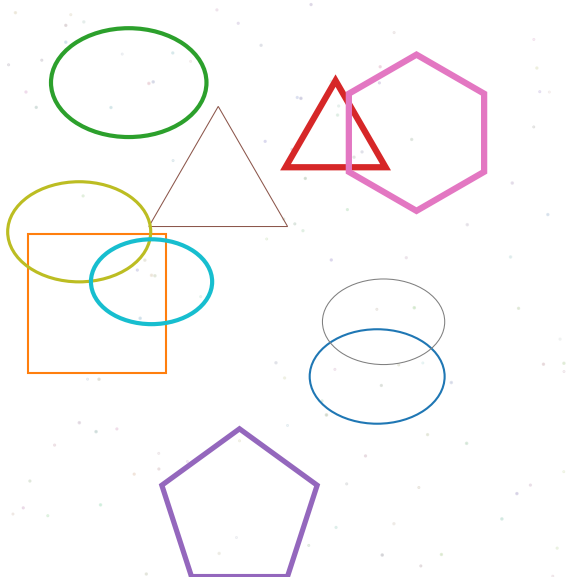[{"shape": "oval", "thickness": 1, "radius": 0.58, "center": [0.653, 0.347]}, {"shape": "square", "thickness": 1, "radius": 0.6, "center": [0.168, 0.474]}, {"shape": "oval", "thickness": 2, "radius": 0.67, "center": [0.223, 0.856]}, {"shape": "triangle", "thickness": 3, "radius": 0.5, "center": [0.581, 0.76]}, {"shape": "pentagon", "thickness": 2.5, "radius": 0.71, "center": [0.415, 0.115]}, {"shape": "triangle", "thickness": 0.5, "radius": 0.69, "center": [0.378, 0.676]}, {"shape": "hexagon", "thickness": 3, "radius": 0.68, "center": [0.721, 0.769]}, {"shape": "oval", "thickness": 0.5, "radius": 0.53, "center": [0.664, 0.442]}, {"shape": "oval", "thickness": 1.5, "radius": 0.62, "center": [0.137, 0.598]}, {"shape": "oval", "thickness": 2, "radius": 0.52, "center": [0.262, 0.511]}]